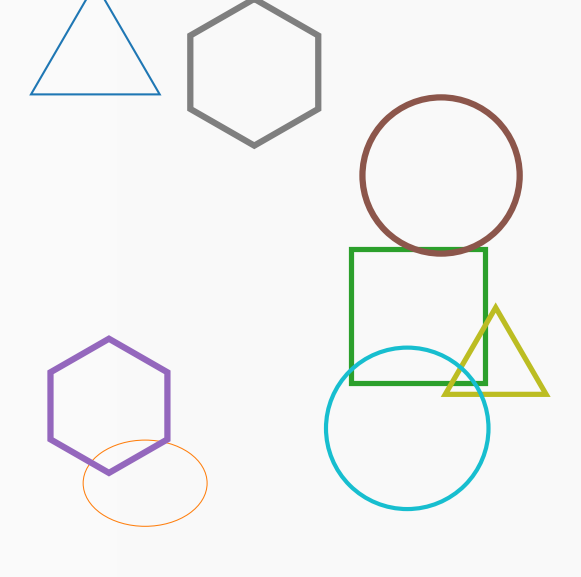[{"shape": "triangle", "thickness": 1, "radius": 0.64, "center": [0.164, 0.9]}, {"shape": "oval", "thickness": 0.5, "radius": 0.53, "center": [0.25, 0.162]}, {"shape": "square", "thickness": 2.5, "radius": 0.58, "center": [0.719, 0.452]}, {"shape": "hexagon", "thickness": 3, "radius": 0.58, "center": [0.187, 0.296]}, {"shape": "circle", "thickness": 3, "radius": 0.68, "center": [0.759, 0.695]}, {"shape": "hexagon", "thickness": 3, "radius": 0.64, "center": [0.437, 0.874]}, {"shape": "triangle", "thickness": 2.5, "radius": 0.5, "center": [0.853, 0.366]}, {"shape": "circle", "thickness": 2, "radius": 0.7, "center": [0.701, 0.257]}]